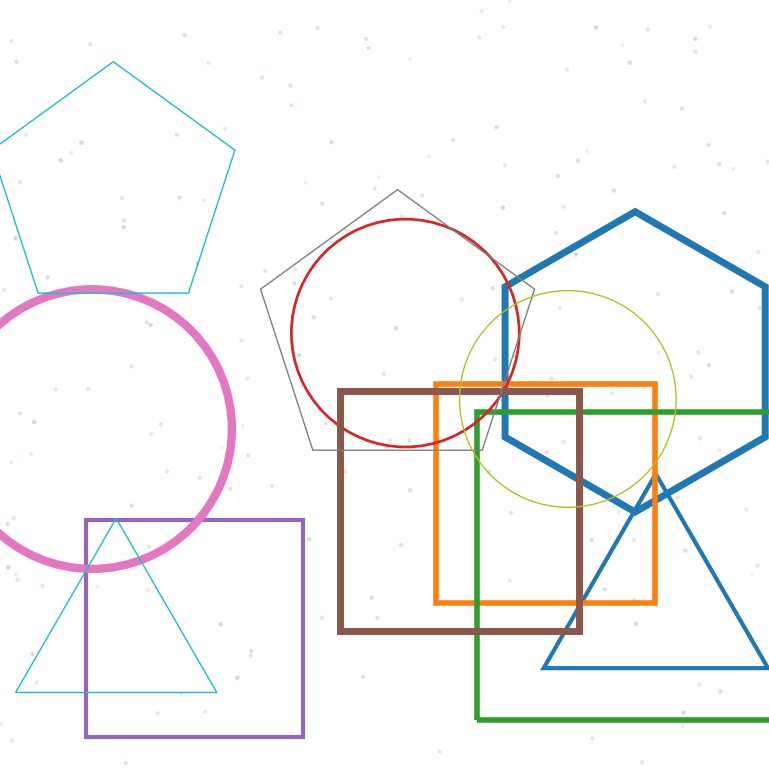[{"shape": "hexagon", "thickness": 2.5, "radius": 0.98, "center": [0.825, 0.53]}, {"shape": "triangle", "thickness": 1.5, "radius": 0.84, "center": [0.852, 0.216]}, {"shape": "square", "thickness": 2, "radius": 0.71, "center": [0.709, 0.359]}, {"shape": "square", "thickness": 2, "radius": 1.0, "center": [0.819, 0.265]}, {"shape": "circle", "thickness": 1, "radius": 0.74, "center": [0.526, 0.567]}, {"shape": "square", "thickness": 1.5, "radius": 0.7, "center": [0.253, 0.184]}, {"shape": "square", "thickness": 2.5, "radius": 0.78, "center": [0.596, 0.336]}, {"shape": "circle", "thickness": 3, "radius": 0.91, "center": [0.12, 0.443]}, {"shape": "pentagon", "thickness": 0.5, "radius": 0.94, "center": [0.516, 0.567]}, {"shape": "circle", "thickness": 0.5, "radius": 0.7, "center": [0.737, 0.482]}, {"shape": "pentagon", "thickness": 0.5, "radius": 0.83, "center": [0.147, 0.754]}, {"shape": "triangle", "thickness": 0.5, "radius": 0.75, "center": [0.151, 0.176]}]